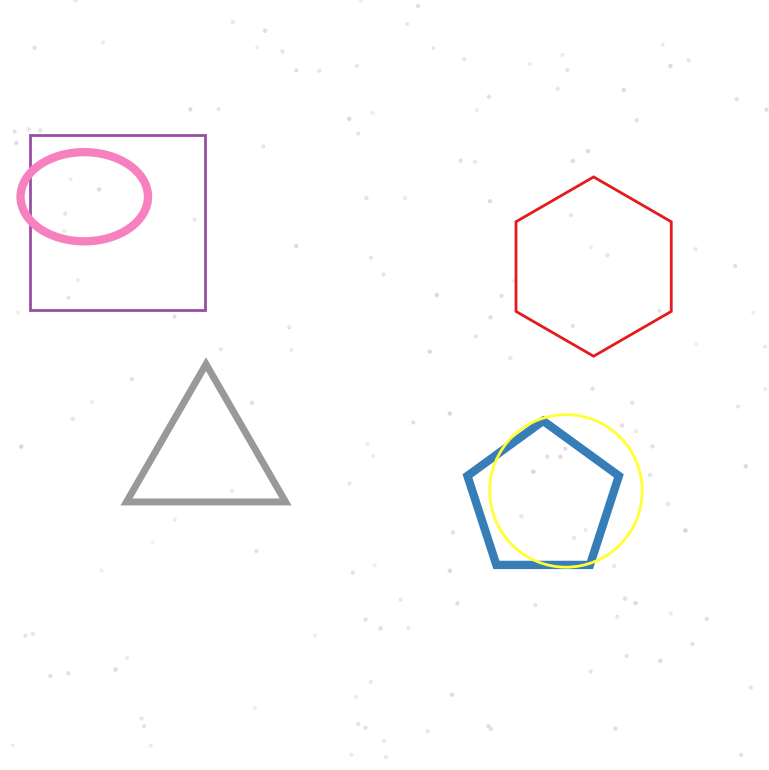[{"shape": "hexagon", "thickness": 1, "radius": 0.58, "center": [0.771, 0.654]}, {"shape": "pentagon", "thickness": 3, "radius": 0.52, "center": [0.705, 0.35]}, {"shape": "square", "thickness": 1, "radius": 0.57, "center": [0.152, 0.711]}, {"shape": "circle", "thickness": 1, "radius": 0.5, "center": [0.735, 0.362]}, {"shape": "oval", "thickness": 3, "radius": 0.41, "center": [0.109, 0.744]}, {"shape": "triangle", "thickness": 2.5, "radius": 0.6, "center": [0.268, 0.408]}]